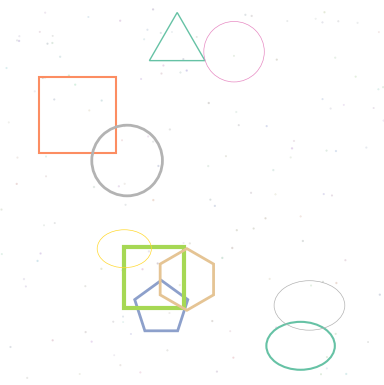[{"shape": "oval", "thickness": 1.5, "radius": 0.44, "center": [0.781, 0.102]}, {"shape": "triangle", "thickness": 1, "radius": 0.42, "center": [0.46, 0.884]}, {"shape": "square", "thickness": 1.5, "radius": 0.5, "center": [0.201, 0.701]}, {"shape": "pentagon", "thickness": 2, "radius": 0.36, "center": [0.419, 0.199]}, {"shape": "circle", "thickness": 0.5, "radius": 0.39, "center": [0.608, 0.866]}, {"shape": "square", "thickness": 3, "radius": 0.4, "center": [0.4, 0.28]}, {"shape": "oval", "thickness": 0.5, "radius": 0.35, "center": [0.323, 0.354]}, {"shape": "hexagon", "thickness": 2, "radius": 0.4, "center": [0.485, 0.274]}, {"shape": "circle", "thickness": 2, "radius": 0.46, "center": [0.33, 0.583]}, {"shape": "oval", "thickness": 0.5, "radius": 0.46, "center": [0.804, 0.207]}]